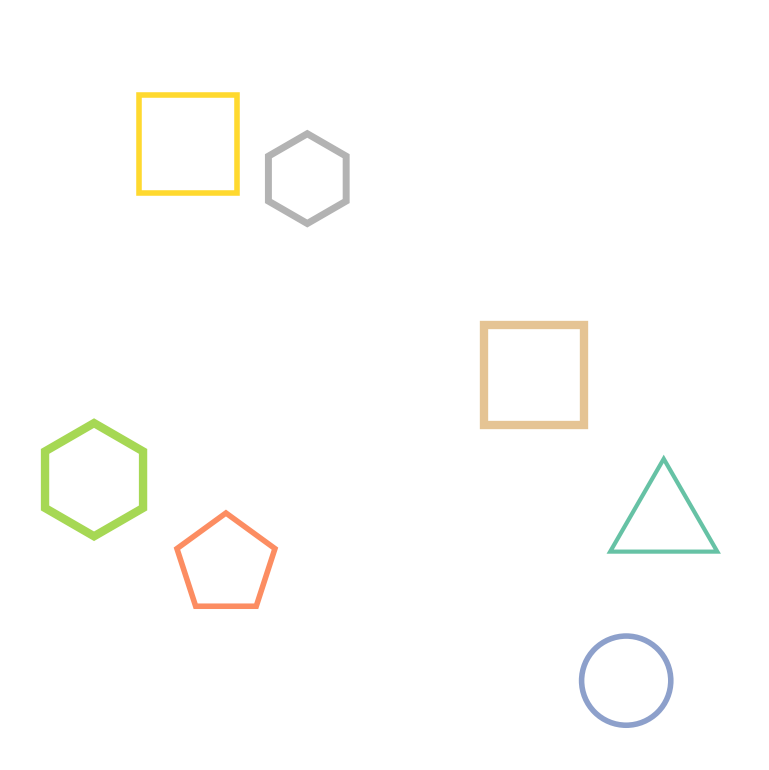[{"shape": "triangle", "thickness": 1.5, "radius": 0.4, "center": [0.862, 0.324]}, {"shape": "pentagon", "thickness": 2, "radius": 0.33, "center": [0.293, 0.267]}, {"shape": "circle", "thickness": 2, "radius": 0.29, "center": [0.813, 0.116]}, {"shape": "hexagon", "thickness": 3, "radius": 0.37, "center": [0.122, 0.377]}, {"shape": "square", "thickness": 2, "radius": 0.32, "center": [0.245, 0.813]}, {"shape": "square", "thickness": 3, "radius": 0.32, "center": [0.694, 0.513]}, {"shape": "hexagon", "thickness": 2.5, "radius": 0.29, "center": [0.399, 0.768]}]